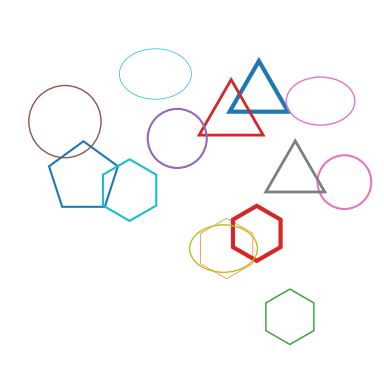[{"shape": "pentagon", "thickness": 1.5, "radius": 0.47, "center": [0.217, 0.539]}, {"shape": "triangle", "thickness": 3, "radius": 0.44, "center": [0.672, 0.754]}, {"shape": "hexagon", "thickness": 0.5, "radius": 0.39, "center": [0.589, 0.355]}, {"shape": "hexagon", "thickness": 1, "radius": 0.36, "center": [0.753, 0.177]}, {"shape": "triangle", "thickness": 2, "radius": 0.48, "center": [0.6, 0.697]}, {"shape": "hexagon", "thickness": 3, "radius": 0.36, "center": [0.667, 0.394]}, {"shape": "circle", "thickness": 1.5, "radius": 0.38, "center": [0.46, 0.64]}, {"shape": "circle", "thickness": 1, "radius": 0.47, "center": [0.169, 0.684]}, {"shape": "circle", "thickness": 1.5, "radius": 0.35, "center": [0.895, 0.527]}, {"shape": "oval", "thickness": 1, "radius": 0.45, "center": [0.833, 0.737]}, {"shape": "triangle", "thickness": 2, "radius": 0.44, "center": [0.767, 0.546]}, {"shape": "oval", "thickness": 1, "radius": 0.44, "center": [0.581, 0.354]}, {"shape": "oval", "thickness": 0.5, "radius": 0.47, "center": [0.404, 0.808]}, {"shape": "hexagon", "thickness": 1.5, "radius": 0.4, "center": [0.337, 0.506]}]